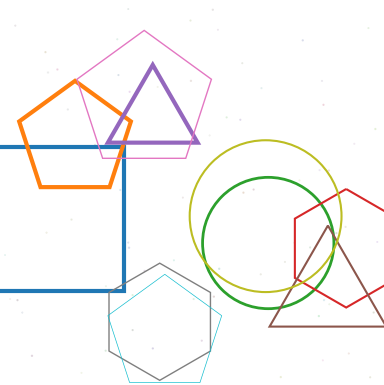[{"shape": "square", "thickness": 3, "radius": 0.94, "center": [0.135, 0.431]}, {"shape": "pentagon", "thickness": 3, "radius": 0.76, "center": [0.195, 0.637]}, {"shape": "circle", "thickness": 2, "radius": 0.85, "center": [0.697, 0.369]}, {"shape": "hexagon", "thickness": 1.5, "radius": 0.77, "center": [0.899, 0.355]}, {"shape": "triangle", "thickness": 3, "radius": 0.67, "center": [0.397, 0.697]}, {"shape": "triangle", "thickness": 1.5, "radius": 0.87, "center": [0.852, 0.239]}, {"shape": "pentagon", "thickness": 1, "radius": 0.92, "center": [0.375, 0.737]}, {"shape": "hexagon", "thickness": 1, "radius": 0.76, "center": [0.415, 0.164]}, {"shape": "circle", "thickness": 1.5, "radius": 0.99, "center": [0.69, 0.439]}, {"shape": "pentagon", "thickness": 0.5, "radius": 0.78, "center": [0.428, 0.132]}]